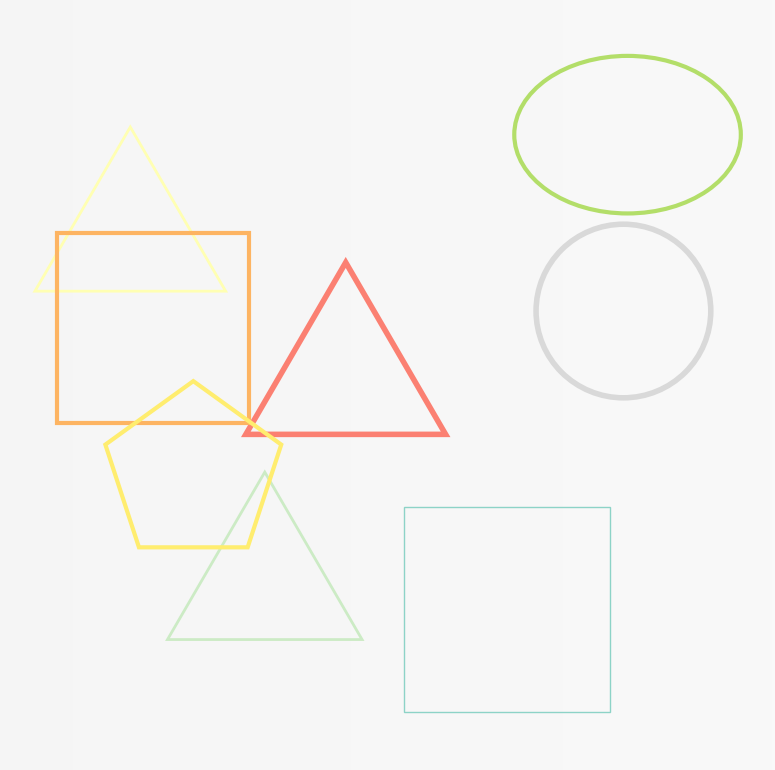[{"shape": "square", "thickness": 0.5, "radius": 0.66, "center": [0.654, 0.208]}, {"shape": "triangle", "thickness": 1, "radius": 0.71, "center": [0.168, 0.693]}, {"shape": "triangle", "thickness": 2, "radius": 0.74, "center": [0.446, 0.51]}, {"shape": "square", "thickness": 1.5, "radius": 0.62, "center": [0.197, 0.574]}, {"shape": "oval", "thickness": 1.5, "radius": 0.73, "center": [0.81, 0.825]}, {"shape": "circle", "thickness": 2, "radius": 0.56, "center": [0.804, 0.596]}, {"shape": "triangle", "thickness": 1, "radius": 0.72, "center": [0.342, 0.242]}, {"shape": "pentagon", "thickness": 1.5, "radius": 0.6, "center": [0.249, 0.386]}]